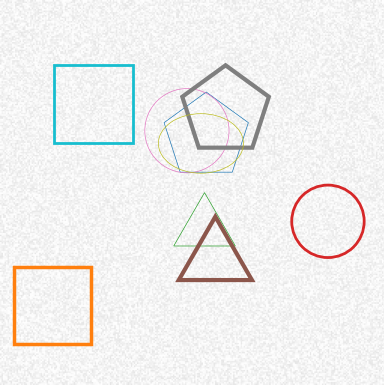[{"shape": "pentagon", "thickness": 0.5, "radius": 0.58, "center": [0.536, 0.646]}, {"shape": "square", "thickness": 2.5, "radius": 0.5, "center": [0.136, 0.207]}, {"shape": "triangle", "thickness": 0.5, "radius": 0.46, "center": [0.531, 0.407]}, {"shape": "circle", "thickness": 2, "radius": 0.47, "center": [0.852, 0.425]}, {"shape": "triangle", "thickness": 3, "radius": 0.55, "center": [0.559, 0.327]}, {"shape": "circle", "thickness": 0.5, "radius": 0.55, "center": [0.486, 0.66]}, {"shape": "pentagon", "thickness": 3, "radius": 0.59, "center": [0.586, 0.712]}, {"shape": "oval", "thickness": 0.5, "radius": 0.55, "center": [0.522, 0.627]}, {"shape": "square", "thickness": 2, "radius": 0.51, "center": [0.243, 0.73]}]